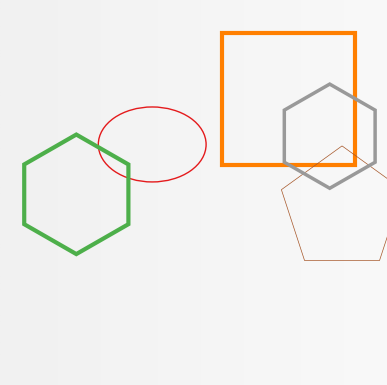[{"shape": "oval", "thickness": 1, "radius": 0.7, "center": [0.393, 0.625]}, {"shape": "hexagon", "thickness": 3, "radius": 0.78, "center": [0.197, 0.495]}, {"shape": "square", "thickness": 3, "radius": 0.86, "center": [0.745, 0.743]}, {"shape": "pentagon", "thickness": 0.5, "radius": 0.82, "center": [0.883, 0.456]}, {"shape": "hexagon", "thickness": 2.5, "radius": 0.68, "center": [0.851, 0.646]}]